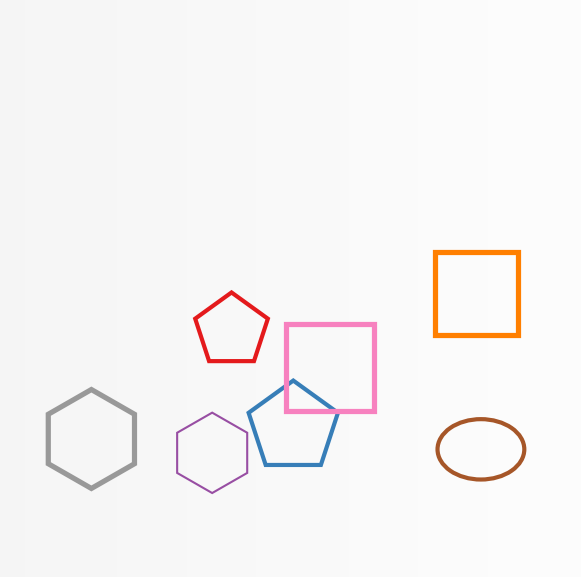[{"shape": "pentagon", "thickness": 2, "radius": 0.33, "center": [0.398, 0.427]}, {"shape": "pentagon", "thickness": 2, "radius": 0.4, "center": [0.505, 0.259]}, {"shape": "hexagon", "thickness": 1, "radius": 0.35, "center": [0.365, 0.215]}, {"shape": "square", "thickness": 2.5, "radius": 0.36, "center": [0.82, 0.491]}, {"shape": "oval", "thickness": 2, "radius": 0.37, "center": [0.827, 0.221]}, {"shape": "square", "thickness": 2.5, "radius": 0.38, "center": [0.568, 0.362]}, {"shape": "hexagon", "thickness": 2.5, "radius": 0.43, "center": [0.157, 0.239]}]